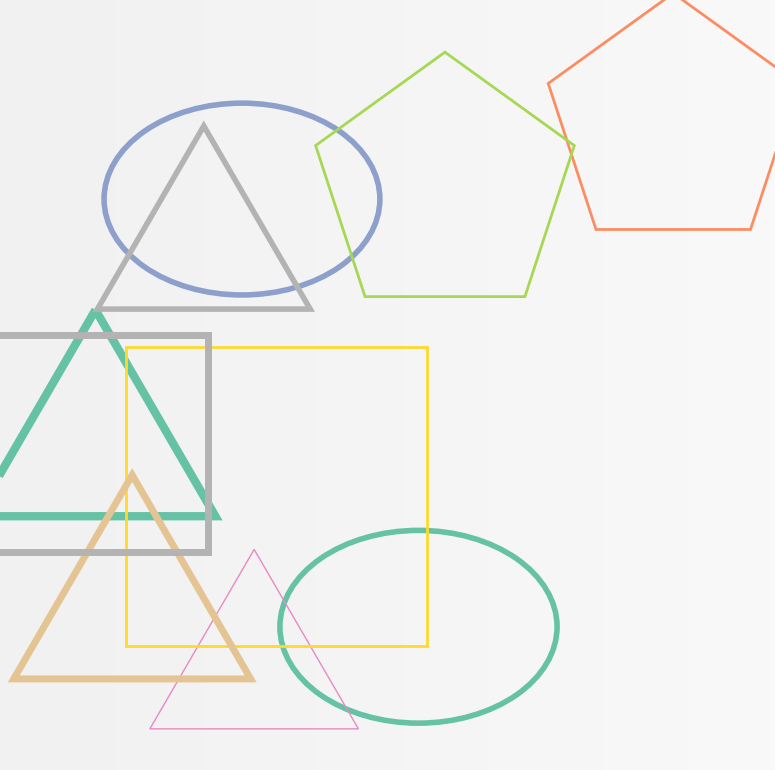[{"shape": "triangle", "thickness": 3, "radius": 0.89, "center": [0.123, 0.419]}, {"shape": "oval", "thickness": 2, "radius": 0.89, "center": [0.54, 0.186]}, {"shape": "pentagon", "thickness": 1, "radius": 0.85, "center": [0.869, 0.839]}, {"shape": "oval", "thickness": 2, "radius": 0.89, "center": [0.312, 0.741]}, {"shape": "triangle", "thickness": 0.5, "radius": 0.78, "center": [0.328, 0.131]}, {"shape": "pentagon", "thickness": 1, "radius": 0.88, "center": [0.574, 0.757]}, {"shape": "square", "thickness": 1, "radius": 0.97, "center": [0.357, 0.355]}, {"shape": "triangle", "thickness": 2.5, "radius": 0.88, "center": [0.171, 0.207]}, {"shape": "triangle", "thickness": 2, "radius": 0.79, "center": [0.263, 0.678]}, {"shape": "square", "thickness": 2.5, "radius": 0.71, "center": [0.127, 0.424]}]